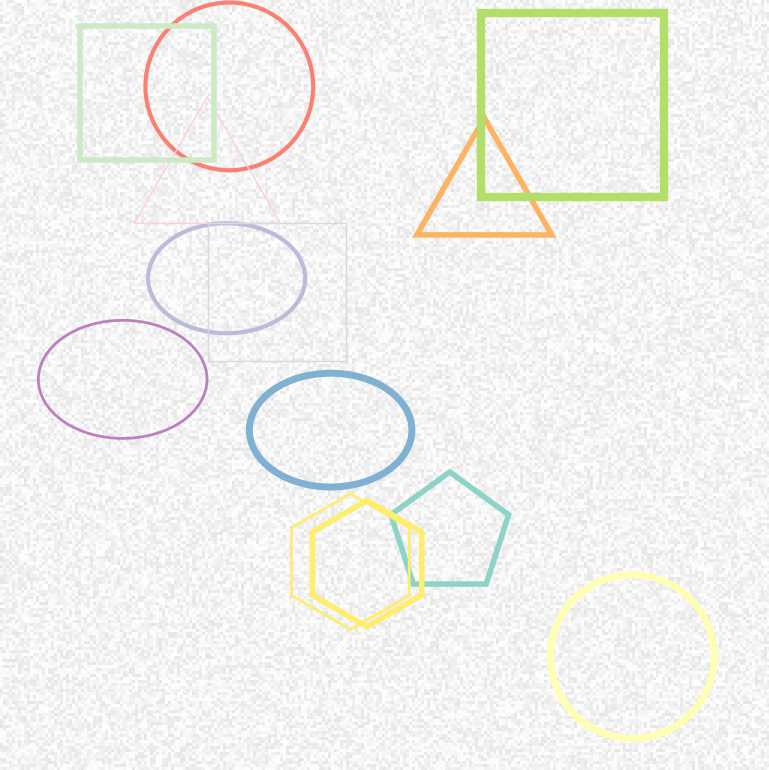[{"shape": "pentagon", "thickness": 2, "radius": 0.4, "center": [0.584, 0.307]}, {"shape": "circle", "thickness": 2.5, "radius": 0.53, "center": [0.821, 0.147]}, {"shape": "oval", "thickness": 1.5, "radius": 0.51, "center": [0.294, 0.639]}, {"shape": "circle", "thickness": 1.5, "radius": 0.54, "center": [0.298, 0.888]}, {"shape": "oval", "thickness": 2.5, "radius": 0.53, "center": [0.429, 0.441]}, {"shape": "triangle", "thickness": 2, "radius": 0.51, "center": [0.629, 0.746]}, {"shape": "square", "thickness": 3, "radius": 0.6, "center": [0.743, 0.864]}, {"shape": "triangle", "thickness": 0.5, "radius": 0.55, "center": [0.269, 0.765]}, {"shape": "square", "thickness": 0.5, "radius": 0.45, "center": [0.36, 0.621]}, {"shape": "oval", "thickness": 1, "radius": 0.55, "center": [0.159, 0.507]}, {"shape": "square", "thickness": 2, "radius": 0.44, "center": [0.191, 0.879]}, {"shape": "hexagon", "thickness": 2, "radius": 0.41, "center": [0.477, 0.268]}, {"shape": "hexagon", "thickness": 1, "radius": 0.44, "center": [0.455, 0.271]}]